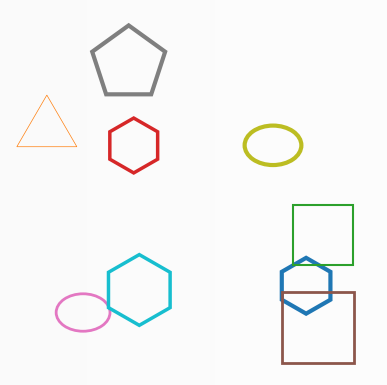[{"shape": "hexagon", "thickness": 3, "radius": 0.36, "center": [0.79, 0.258]}, {"shape": "triangle", "thickness": 0.5, "radius": 0.45, "center": [0.121, 0.664]}, {"shape": "square", "thickness": 1.5, "radius": 0.39, "center": [0.834, 0.388]}, {"shape": "hexagon", "thickness": 2.5, "radius": 0.36, "center": [0.345, 0.622]}, {"shape": "square", "thickness": 2, "radius": 0.46, "center": [0.82, 0.15]}, {"shape": "oval", "thickness": 2, "radius": 0.35, "center": [0.214, 0.188]}, {"shape": "pentagon", "thickness": 3, "radius": 0.49, "center": [0.332, 0.835]}, {"shape": "oval", "thickness": 3, "radius": 0.37, "center": [0.705, 0.623]}, {"shape": "hexagon", "thickness": 2.5, "radius": 0.46, "center": [0.359, 0.247]}]